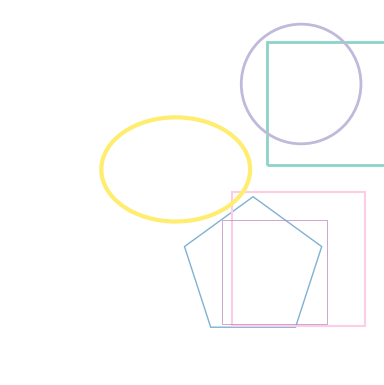[{"shape": "square", "thickness": 2, "radius": 0.8, "center": [0.856, 0.731]}, {"shape": "circle", "thickness": 2, "radius": 0.78, "center": [0.782, 0.782]}, {"shape": "pentagon", "thickness": 1, "radius": 0.94, "center": [0.657, 0.302]}, {"shape": "square", "thickness": 1.5, "radius": 0.87, "center": [0.775, 0.328]}, {"shape": "square", "thickness": 0.5, "radius": 0.68, "center": [0.713, 0.292]}, {"shape": "oval", "thickness": 3, "radius": 0.97, "center": [0.456, 0.56]}]